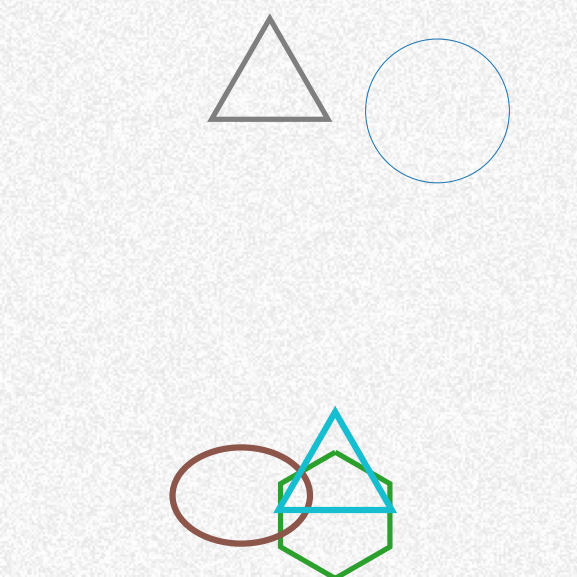[{"shape": "circle", "thickness": 0.5, "radius": 0.62, "center": [0.758, 0.807]}, {"shape": "hexagon", "thickness": 2.5, "radius": 0.55, "center": [0.58, 0.107]}, {"shape": "oval", "thickness": 3, "radius": 0.6, "center": [0.418, 0.141]}, {"shape": "triangle", "thickness": 2.5, "radius": 0.58, "center": [0.467, 0.851]}, {"shape": "triangle", "thickness": 3, "radius": 0.57, "center": [0.58, 0.173]}]